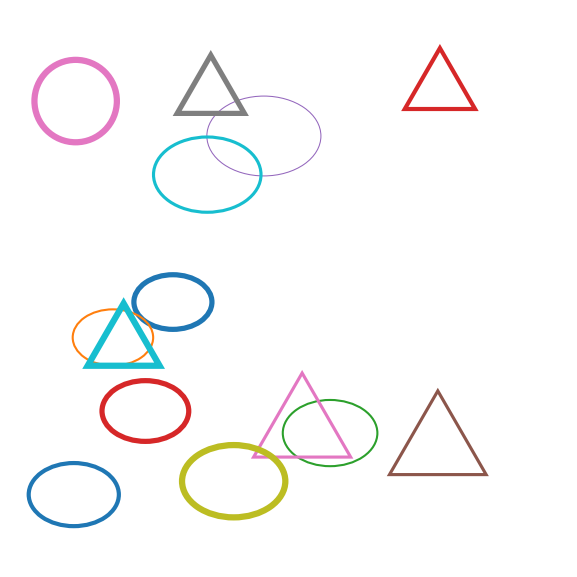[{"shape": "oval", "thickness": 2.5, "radius": 0.34, "center": [0.299, 0.476]}, {"shape": "oval", "thickness": 2, "radius": 0.39, "center": [0.128, 0.143]}, {"shape": "oval", "thickness": 1, "radius": 0.35, "center": [0.196, 0.415]}, {"shape": "oval", "thickness": 1, "radius": 0.41, "center": [0.572, 0.249]}, {"shape": "oval", "thickness": 2.5, "radius": 0.38, "center": [0.252, 0.287]}, {"shape": "triangle", "thickness": 2, "radius": 0.35, "center": [0.762, 0.846]}, {"shape": "oval", "thickness": 0.5, "radius": 0.49, "center": [0.457, 0.764]}, {"shape": "triangle", "thickness": 1.5, "radius": 0.48, "center": [0.758, 0.226]}, {"shape": "circle", "thickness": 3, "radius": 0.36, "center": [0.131, 0.824]}, {"shape": "triangle", "thickness": 1.5, "radius": 0.49, "center": [0.523, 0.256]}, {"shape": "triangle", "thickness": 2.5, "radius": 0.34, "center": [0.365, 0.836]}, {"shape": "oval", "thickness": 3, "radius": 0.45, "center": [0.405, 0.166]}, {"shape": "oval", "thickness": 1.5, "radius": 0.47, "center": [0.359, 0.697]}, {"shape": "triangle", "thickness": 3, "radius": 0.36, "center": [0.214, 0.402]}]